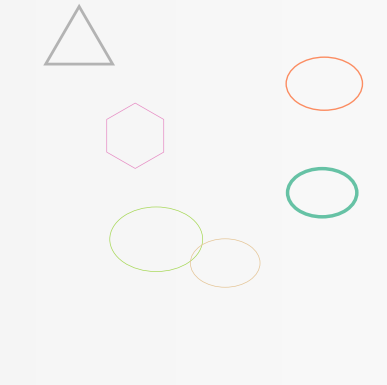[{"shape": "oval", "thickness": 2.5, "radius": 0.45, "center": [0.831, 0.499]}, {"shape": "oval", "thickness": 1, "radius": 0.49, "center": [0.837, 0.783]}, {"shape": "hexagon", "thickness": 0.5, "radius": 0.42, "center": [0.349, 0.647]}, {"shape": "oval", "thickness": 0.5, "radius": 0.6, "center": [0.403, 0.379]}, {"shape": "oval", "thickness": 0.5, "radius": 0.45, "center": [0.581, 0.317]}, {"shape": "triangle", "thickness": 2, "radius": 0.5, "center": [0.204, 0.883]}]